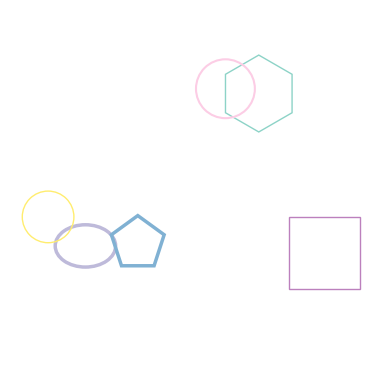[{"shape": "hexagon", "thickness": 1, "radius": 0.5, "center": [0.672, 0.757]}, {"shape": "oval", "thickness": 2.5, "radius": 0.39, "center": [0.222, 0.361]}, {"shape": "pentagon", "thickness": 2.5, "radius": 0.36, "center": [0.358, 0.368]}, {"shape": "circle", "thickness": 1.5, "radius": 0.38, "center": [0.586, 0.77]}, {"shape": "square", "thickness": 1, "radius": 0.46, "center": [0.843, 0.343]}, {"shape": "circle", "thickness": 1, "radius": 0.34, "center": [0.125, 0.437]}]